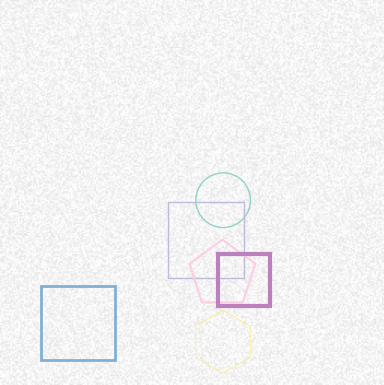[{"shape": "circle", "thickness": 1, "radius": 0.36, "center": [0.58, 0.48]}, {"shape": "square", "thickness": 1, "radius": 0.49, "center": [0.536, 0.377]}, {"shape": "square", "thickness": 2, "radius": 0.48, "center": [0.202, 0.16]}, {"shape": "pentagon", "thickness": 1.5, "radius": 0.45, "center": [0.578, 0.287]}, {"shape": "square", "thickness": 3, "radius": 0.34, "center": [0.633, 0.272]}, {"shape": "hexagon", "thickness": 0.5, "radius": 0.41, "center": [0.579, 0.112]}]